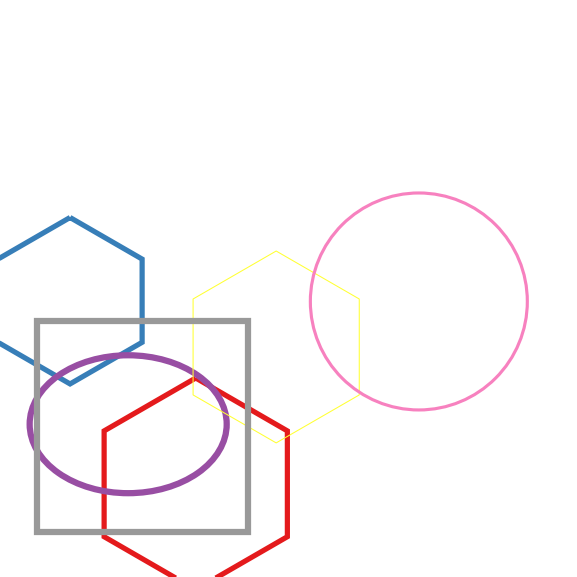[{"shape": "hexagon", "thickness": 2.5, "radius": 0.92, "center": [0.339, 0.161]}, {"shape": "hexagon", "thickness": 2.5, "radius": 0.72, "center": [0.121, 0.478]}, {"shape": "oval", "thickness": 3, "radius": 0.85, "center": [0.222, 0.265]}, {"shape": "hexagon", "thickness": 0.5, "radius": 0.83, "center": [0.478, 0.398]}, {"shape": "circle", "thickness": 1.5, "radius": 0.94, "center": [0.725, 0.477]}, {"shape": "square", "thickness": 3, "radius": 0.91, "center": [0.247, 0.261]}]